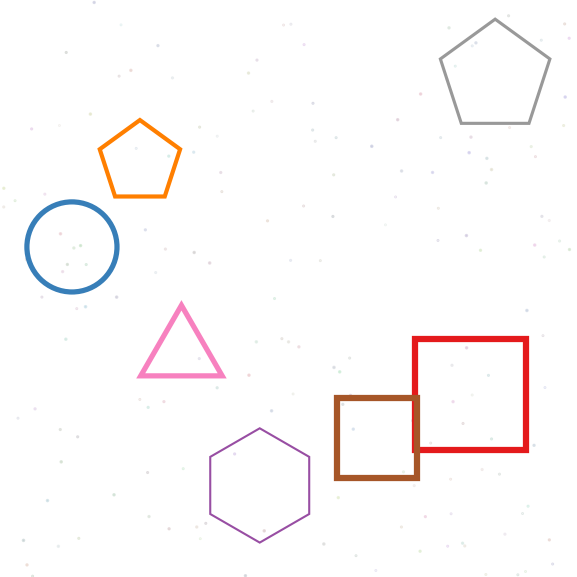[{"shape": "square", "thickness": 3, "radius": 0.48, "center": [0.814, 0.315]}, {"shape": "circle", "thickness": 2.5, "radius": 0.39, "center": [0.125, 0.572]}, {"shape": "hexagon", "thickness": 1, "radius": 0.49, "center": [0.45, 0.159]}, {"shape": "pentagon", "thickness": 2, "radius": 0.37, "center": [0.242, 0.718]}, {"shape": "square", "thickness": 3, "radius": 0.35, "center": [0.653, 0.24]}, {"shape": "triangle", "thickness": 2.5, "radius": 0.41, "center": [0.314, 0.389]}, {"shape": "pentagon", "thickness": 1.5, "radius": 0.5, "center": [0.857, 0.866]}]